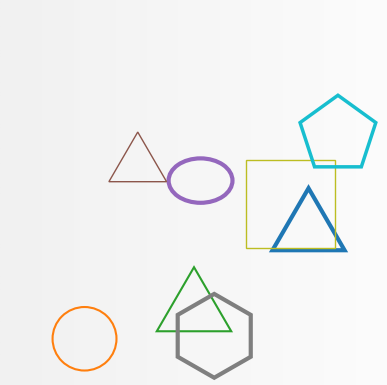[{"shape": "triangle", "thickness": 3, "radius": 0.54, "center": [0.796, 0.404]}, {"shape": "circle", "thickness": 1.5, "radius": 0.41, "center": [0.218, 0.12]}, {"shape": "triangle", "thickness": 1.5, "radius": 0.55, "center": [0.501, 0.195]}, {"shape": "oval", "thickness": 3, "radius": 0.41, "center": [0.518, 0.531]}, {"shape": "triangle", "thickness": 1, "radius": 0.43, "center": [0.355, 0.571]}, {"shape": "hexagon", "thickness": 3, "radius": 0.54, "center": [0.553, 0.128]}, {"shape": "square", "thickness": 1, "radius": 0.57, "center": [0.75, 0.471]}, {"shape": "pentagon", "thickness": 2.5, "radius": 0.51, "center": [0.872, 0.65]}]